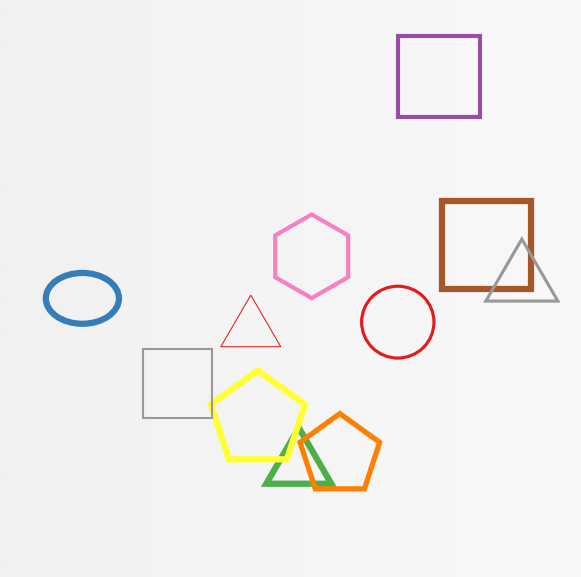[{"shape": "triangle", "thickness": 0.5, "radius": 0.3, "center": [0.431, 0.429]}, {"shape": "circle", "thickness": 1.5, "radius": 0.31, "center": [0.684, 0.441]}, {"shape": "oval", "thickness": 3, "radius": 0.31, "center": [0.142, 0.482]}, {"shape": "triangle", "thickness": 3, "radius": 0.32, "center": [0.514, 0.194]}, {"shape": "square", "thickness": 2, "radius": 0.35, "center": [0.755, 0.867]}, {"shape": "pentagon", "thickness": 2.5, "radius": 0.36, "center": [0.585, 0.211]}, {"shape": "pentagon", "thickness": 3, "radius": 0.42, "center": [0.444, 0.273]}, {"shape": "square", "thickness": 3, "radius": 0.38, "center": [0.837, 0.575]}, {"shape": "hexagon", "thickness": 2, "radius": 0.36, "center": [0.536, 0.555]}, {"shape": "square", "thickness": 1, "radius": 0.3, "center": [0.305, 0.335]}, {"shape": "triangle", "thickness": 1.5, "radius": 0.36, "center": [0.898, 0.514]}]